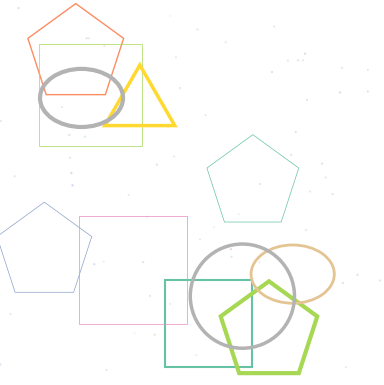[{"shape": "pentagon", "thickness": 0.5, "radius": 0.63, "center": [0.657, 0.525]}, {"shape": "square", "thickness": 1.5, "radius": 0.56, "center": [0.542, 0.16]}, {"shape": "pentagon", "thickness": 1, "radius": 0.65, "center": [0.197, 0.86]}, {"shape": "pentagon", "thickness": 0.5, "radius": 0.65, "center": [0.115, 0.346]}, {"shape": "square", "thickness": 0.5, "radius": 0.7, "center": [0.346, 0.299]}, {"shape": "square", "thickness": 0.5, "radius": 0.67, "center": [0.235, 0.753]}, {"shape": "pentagon", "thickness": 3, "radius": 0.66, "center": [0.699, 0.137]}, {"shape": "triangle", "thickness": 2.5, "radius": 0.52, "center": [0.363, 0.726]}, {"shape": "oval", "thickness": 2, "radius": 0.54, "center": [0.76, 0.288]}, {"shape": "circle", "thickness": 2.5, "radius": 0.68, "center": [0.63, 0.231]}, {"shape": "oval", "thickness": 3, "radius": 0.54, "center": [0.212, 0.746]}]